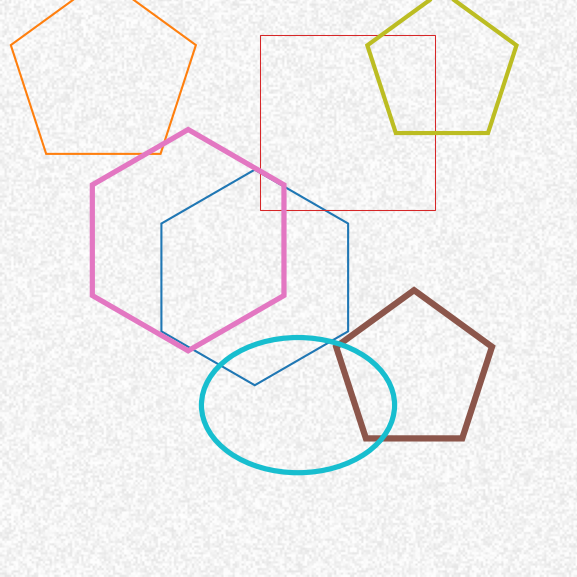[{"shape": "hexagon", "thickness": 1, "radius": 0.93, "center": [0.441, 0.519]}, {"shape": "pentagon", "thickness": 1, "radius": 0.84, "center": [0.179, 0.869]}, {"shape": "square", "thickness": 0.5, "radius": 0.76, "center": [0.601, 0.786]}, {"shape": "pentagon", "thickness": 3, "radius": 0.71, "center": [0.717, 0.355]}, {"shape": "hexagon", "thickness": 2.5, "radius": 0.96, "center": [0.326, 0.583]}, {"shape": "pentagon", "thickness": 2, "radius": 0.68, "center": [0.765, 0.879]}, {"shape": "oval", "thickness": 2.5, "radius": 0.84, "center": [0.516, 0.298]}]